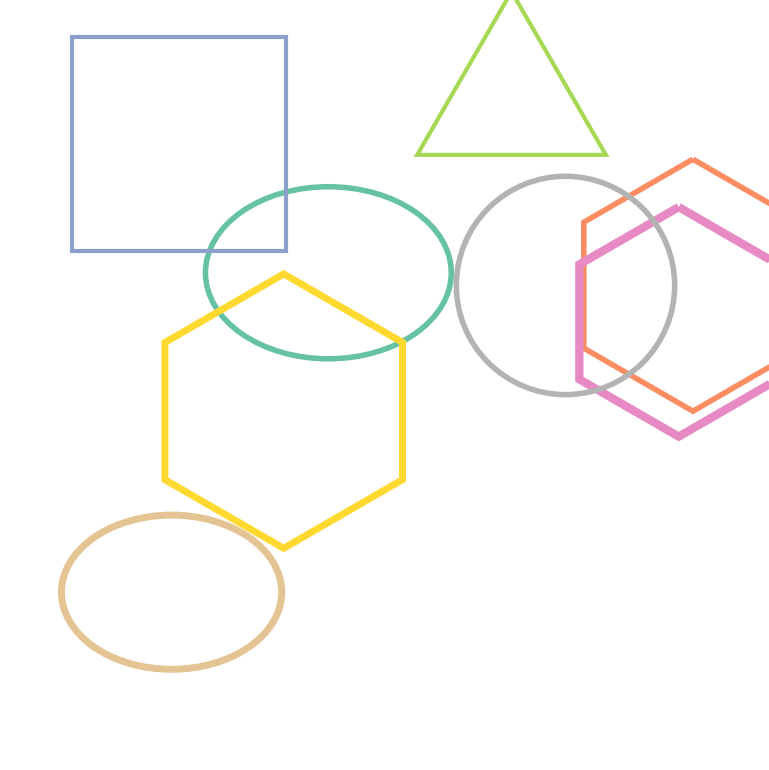[{"shape": "oval", "thickness": 2, "radius": 0.8, "center": [0.426, 0.646]}, {"shape": "hexagon", "thickness": 2, "radius": 0.82, "center": [0.9, 0.63]}, {"shape": "square", "thickness": 1.5, "radius": 0.7, "center": [0.233, 0.813]}, {"shape": "hexagon", "thickness": 3, "radius": 0.75, "center": [0.881, 0.582]}, {"shape": "triangle", "thickness": 1.5, "radius": 0.71, "center": [0.664, 0.87]}, {"shape": "hexagon", "thickness": 2.5, "radius": 0.89, "center": [0.368, 0.466]}, {"shape": "oval", "thickness": 2.5, "radius": 0.72, "center": [0.223, 0.231]}, {"shape": "circle", "thickness": 2, "radius": 0.71, "center": [0.734, 0.629]}]